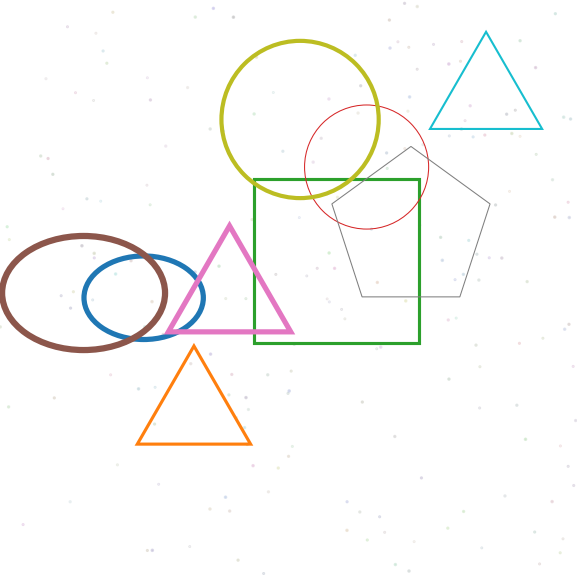[{"shape": "oval", "thickness": 2.5, "radius": 0.52, "center": [0.249, 0.484]}, {"shape": "triangle", "thickness": 1.5, "radius": 0.57, "center": [0.336, 0.287]}, {"shape": "square", "thickness": 1.5, "radius": 0.71, "center": [0.583, 0.547]}, {"shape": "circle", "thickness": 0.5, "radius": 0.54, "center": [0.635, 0.71]}, {"shape": "oval", "thickness": 3, "radius": 0.71, "center": [0.145, 0.492]}, {"shape": "triangle", "thickness": 2.5, "radius": 0.61, "center": [0.397, 0.486]}, {"shape": "pentagon", "thickness": 0.5, "radius": 0.72, "center": [0.712, 0.602]}, {"shape": "circle", "thickness": 2, "radius": 0.68, "center": [0.52, 0.792]}, {"shape": "triangle", "thickness": 1, "radius": 0.56, "center": [0.842, 0.832]}]